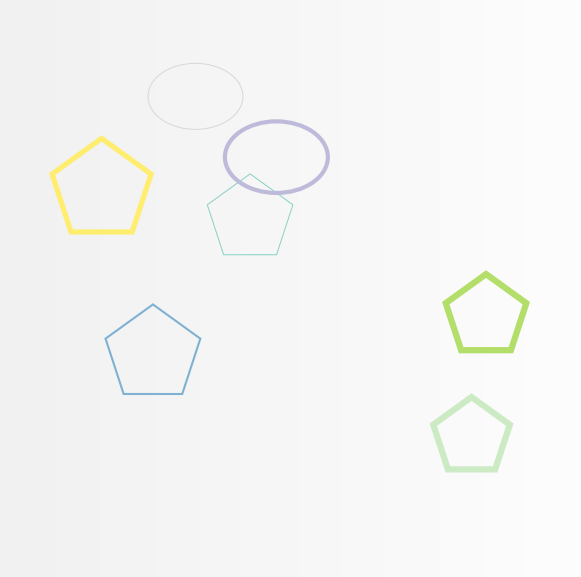[{"shape": "pentagon", "thickness": 0.5, "radius": 0.39, "center": [0.43, 0.621]}, {"shape": "oval", "thickness": 2, "radius": 0.44, "center": [0.475, 0.727]}, {"shape": "pentagon", "thickness": 1, "radius": 0.43, "center": [0.263, 0.386]}, {"shape": "pentagon", "thickness": 3, "radius": 0.36, "center": [0.836, 0.452]}, {"shape": "oval", "thickness": 0.5, "radius": 0.41, "center": [0.336, 0.832]}, {"shape": "pentagon", "thickness": 3, "radius": 0.35, "center": [0.811, 0.242]}, {"shape": "pentagon", "thickness": 2.5, "radius": 0.45, "center": [0.175, 0.67]}]